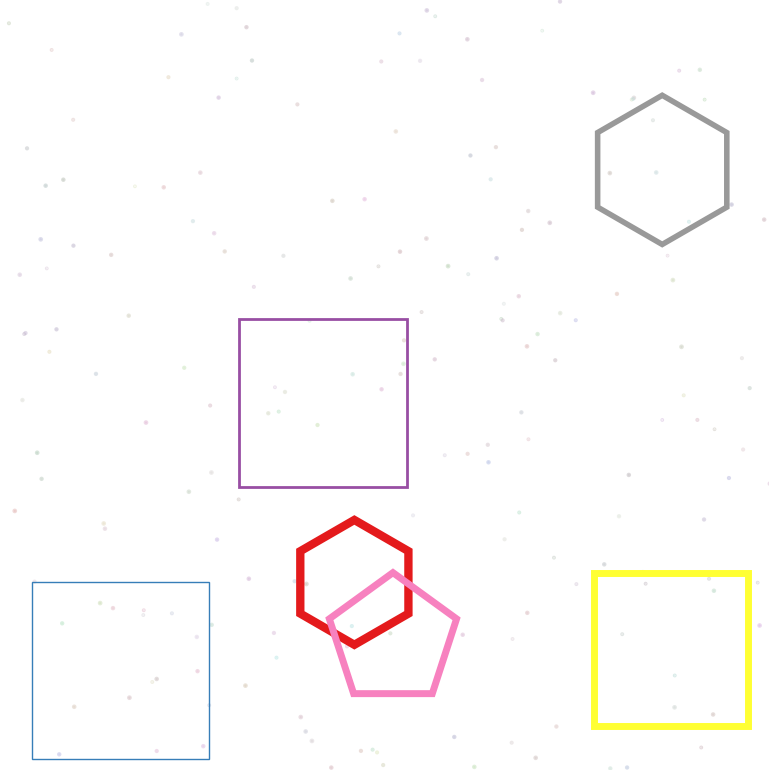[{"shape": "hexagon", "thickness": 3, "radius": 0.41, "center": [0.46, 0.244]}, {"shape": "square", "thickness": 0.5, "radius": 0.57, "center": [0.157, 0.13]}, {"shape": "square", "thickness": 1, "radius": 0.55, "center": [0.419, 0.477]}, {"shape": "square", "thickness": 2.5, "radius": 0.5, "center": [0.872, 0.157]}, {"shape": "pentagon", "thickness": 2.5, "radius": 0.43, "center": [0.51, 0.169]}, {"shape": "hexagon", "thickness": 2, "radius": 0.48, "center": [0.86, 0.779]}]